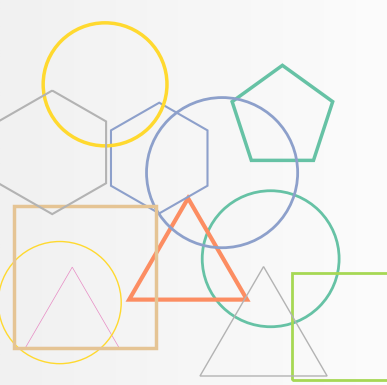[{"shape": "circle", "thickness": 2, "radius": 0.88, "center": [0.698, 0.328]}, {"shape": "pentagon", "thickness": 2.5, "radius": 0.68, "center": [0.729, 0.694]}, {"shape": "triangle", "thickness": 3, "radius": 0.88, "center": [0.485, 0.31]}, {"shape": "hexagon", "thickness": 1.5, "radius": 0.72, "center": [0.411, 0.589]}, {"shape": "circle", "thickness": 2, "radius": 0.98, "center": [0.573, 0.552]}, {"shape": "triangle", "thickness": 0.5, "radius": 0.69, "center": [0.186, 0.167]}, {"shape": "square", "thickness": 2, "radius": 0.69, "center": [0.892, 0.151]}, {"shape": "circle", "thickness": 1, "radius": 0.79, "center": [0.154, 0.214]}, {"shape": "circle", "thickness": 2.5, "radius": 0.8, "center": [0.271, 0.781]}, {"shape": "square", "thickness": 2.5, "radius": 0.92, "center": [0.219, 0.28]}, {"shape": "triangle", "thickness": 1, "radius": 0.95, "center": [0.68, 0.118]}, {"shape": "hexagon", "thickness": 1.5, "radius": 0.8, "center": [0.135, 0.604]}]